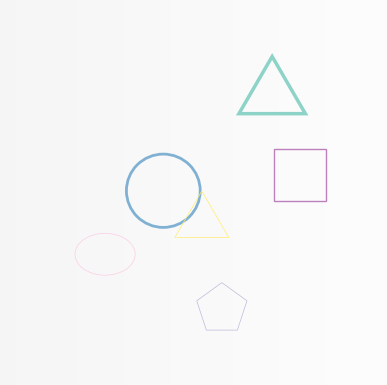[{"shape": "triangle", "thickness": 2.5, "radius": 0.49, "center": [0.702, 0.754]}, {"shape": "pentagon", "thickness": 0.5, "radius": 0.34, "center": [0.573, 0.198]}, {"shape": "circle", "thickness": 2, "radius": 0.48, "center": [0.421, 0.505]}, {"shape": "oval", "thickness": 0.5, "radius": 0.39, "center": [0.271, 0.34]}, {"shape": "square", "thickness": 1, "radius": 0.34, "center": [0.775, 0.546]}, {"shape": "triangle", "thickness": 0.5, "radius": 0.4, "center": [0.521, 0.423]}]